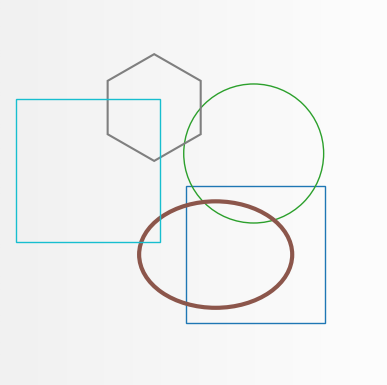[{"shape": "square", "thickness": 1, "radius": 0.89, "center": [0.659, 0.339]}, {"shape": "circle", "thickness": 1, "radius": 0.9, "center": [0.655, 0.601]}, {"shape": "oval", "thickness": 3, "radius": 0.99, "center": [0.557, 0.339]}, {"shape": "hexagon", "thickness": 1.5, "radius": 0.69, "center": [0.398, 0.721]}, {"shape": "square", "thickness": 1, "radius": 0.93, "center": [0.226, 0.557]}]